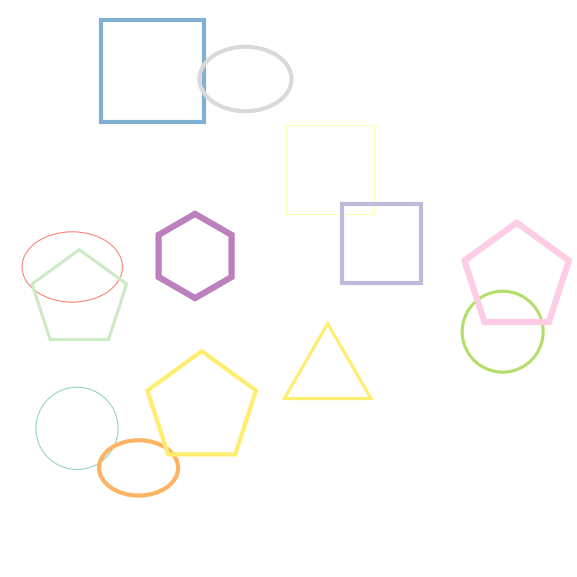[{"shape": "circle", "thickness": 0.5, "radius": 0.36, "center": [0.133, 0.257]}, {"shape": "square", "thickness": 0.5, "radius": 0.38, "center": [0.571, 0.706]}, {"shape": "square", "thickness": 2, "radius": 0.34, "center": [0.661, 0.578]}, {"shape": "oval", "thickness": 0.5, "radius": 0.43, "center": [0.125, 0.537]}, {"shape": "square", "thickness": 2, "radius": 0.44, "center": [0.264, 0.877]}, {"shape": "oval", "thickness": 2, "radius": 0.34, "center": [0.24, 0.189]}, {"shape": "circle", "thickness": 1.5, "radius": 0.35, "center": [0.87, 0.425]}, {"shape": "pentagon", "thickness": 3, "radius": 0.48, "center": [0.895, 0.518]}, {"shape": "oval", "thickness": 2, "radius": 0.4, "center": [0.425, 0.862]}, {"shape": "hexagon", "thickness": 3, "radius": 0.36, "center": [0.338, 0.556]}, {"shape": "pentagon", "thickness": 1.5, "radius": 0.43, "center": [0.137, 0.481]}, {"shape": "triangle", "thickness": 1.5, "radius": 0.43, "center": [0.567, 0.352]}, {"shape": "pentagon", "thickness": 2, "radius": 0.49, "center": [0.349, 0.292]}]